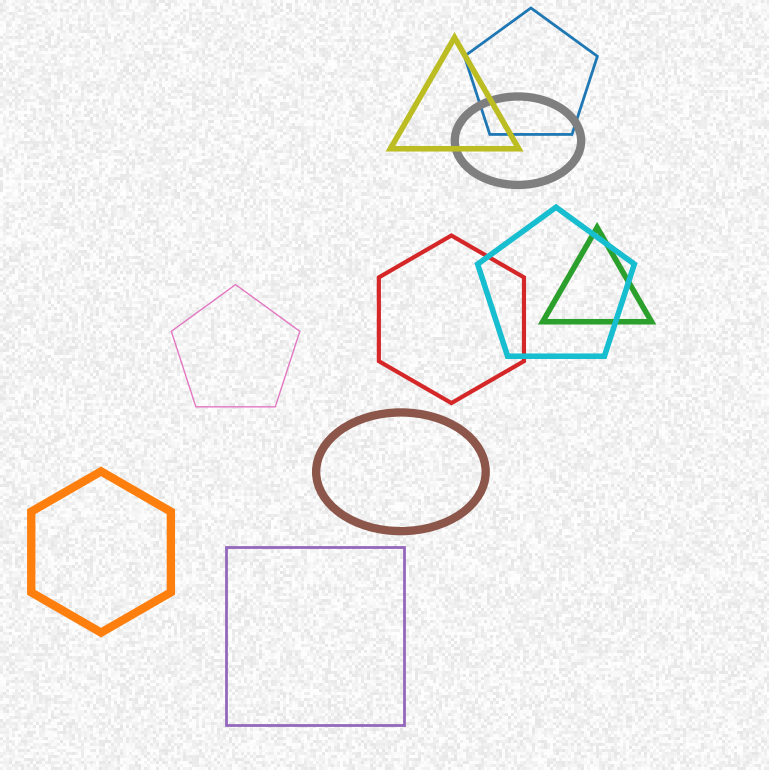[{"shape": "pentagon", "thickness": 1, "radius": 0.45, "center": [0.689, 0.899]}, {"shape": "hexagon", "thickness": 3, "radius": 0.52, "center": [0.131, 0.283]}, {"shape": "triangle", "thickness": 2, "radius": 0.41, "center": [0.775, 0.623]}, {"shape": "hexagon", "thickness": 1.5, "radius": 0.54, "center": [0.586, 0.585]}, {"shape": "square", "thickness": 1, "radius": 0.58, "center": [0.409, 0.174]}, {"shape": "oval", "thickness": 3, "radius": 0.55, "center": [0.521, 0.387]}, {"shape": "pentagon", "thickness": 0.5, "radius": 0.44, "center": [0.306, 0.543]}, {"shape": "oval", "thickness": 3, "radius": 0.41, "center": [0.673, 0.817]}, {"shape": "triangle", "thickness": 2, "radius": 0.48, "center": [0.59, 0.855]}, {"shape": "pentagon", "thickness": 2, "radius": 0.53, "center": [0.722, 0.624]}]